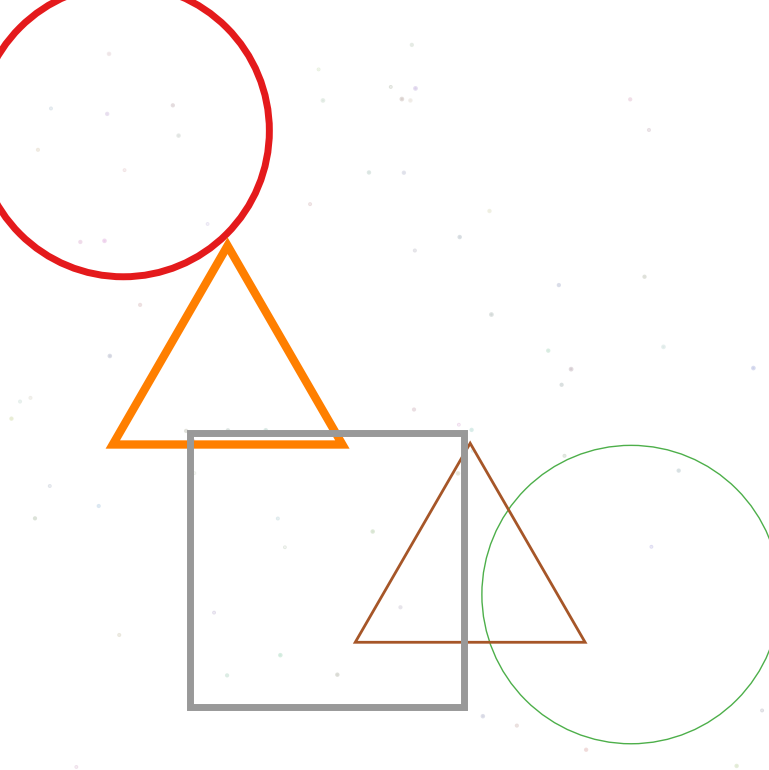[{"shape": "circle", "thickness": 2.5, "radius": 0.95, "center": [0.16, 0.83]}, {"shape": "circle", "thickness": 0.5, "radius": 0.97, "center": [0.82, 0.228]}, {"shape": "triangle", "thickness": 3, "radius": 0.86, "center": [0.296, 0.509]}, {"shape": "triangle", "thickness": 1, "radius": 0.86, "center": [0.611, 0.252]}, {"shape": "square", "thickness": 2.5, "radius": 0.89, "center": [0.424, 0.26]}]